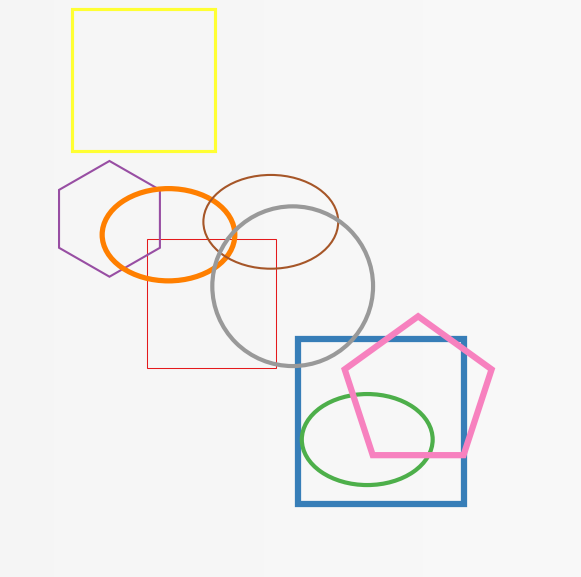[{"shape": "square", "thickness": 0.5, "radius": 0.56, "center": [0.364, 0.474]}, {"shape": "square", "thickness": 3, "radius": 0.71, "center": [0.656, 0.269]}, {"shape": "oval", "thickness": 2, "radius": 0.56, "center": [0.632, 0.238]}, {"shape": "hexagon", "thickness": 1, "radius": 0.5, "center": [0.188, 0.62]}, {"shape": "oval", "thickness": 2.5, "radius": 0.57, "center": [0.29, 0.593]}, {"shape": "square", "thickness": 1.5, "radius": 0.62, "center": [0.247, 0.86]}, {"shape": "oval", "thickness": 1, "radius": 0.58, "center": [0.466, 0.615]}, {"shape": "pentagon", "thickness": 3, "radius": 0.66, "center": [0.719, 0.318]}, {"shape": "circle", "thickness": 2, "radius": 0.69, "center": [0.504, 0.504]}]